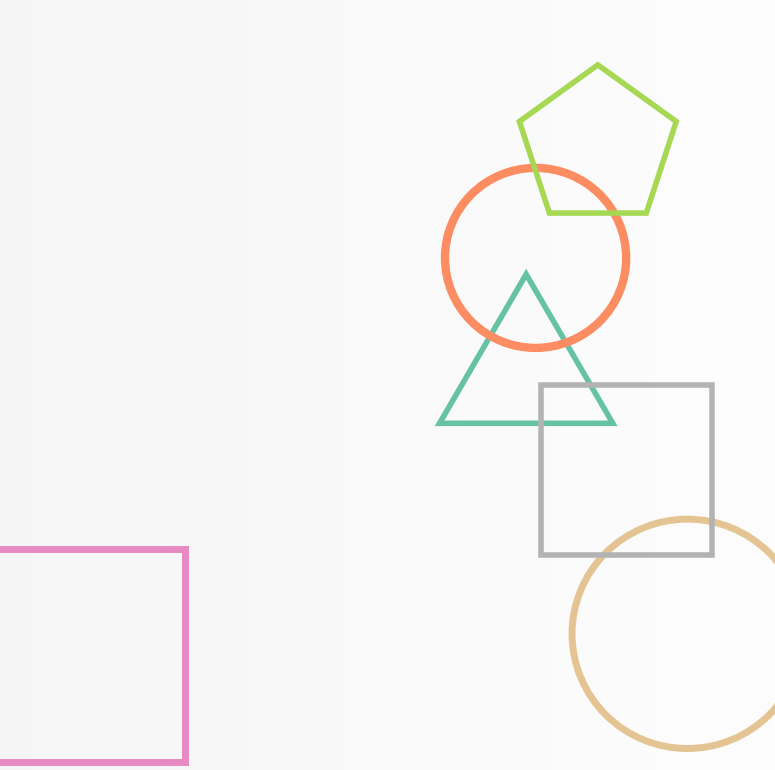[{"shape": "triangle", "thickness": 2, "radius": 0.65, "center": [0.679, 0.515]}, {"shape": "circle", "thickness": 3, "radius": 0.58, "center": [0.691, 0.665]}, {"shape": "square", "thickness": 2.5, "radius": 0.69, "center": [0.101, 0.149]}, {"shape": "pentagon", "thickness": 2, "radius": 0.53, "center": [0.771, 0.809]}, {"shape": "circle", "thickness": 2.5, "radius": 0.74, "center": [0.887, 0.177]}, {"shape": "square", "thickness": 2, "radius": 0.55, "center": [0.808, 0.39]}]